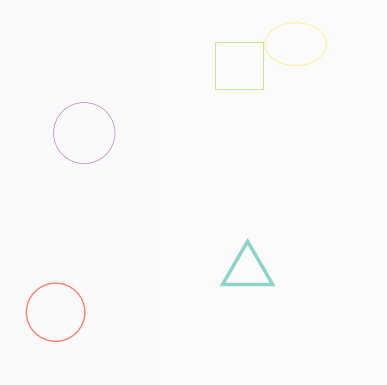[{"shape": "triangle", "thickness": 2.5, "radius": 0.37, "center": [0.639, 0.298]}, {"shape": "circle", "thickness": 1, "radius": 0.38, "center": [0.144, 0.189]}, {"shape": "square", "thickness": 0.5, "radius": 0.31, "center": [0.617, 0.831]}, {"shape": "circle", "thickness": 0.5, "radius": 0.4, "center": [0.217, 0.654]}, {"shape": "oval", "thickness": 0.5, "radius": 0.4, "center": [0.763, 0.885]}]